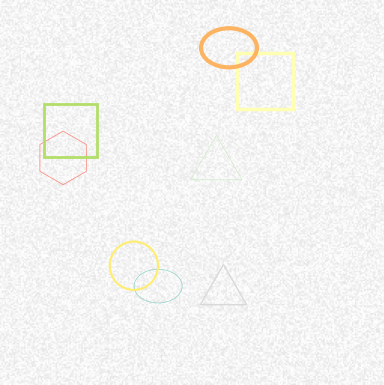[{"shape": "oval", "thickness": 0.5, "radius": 0.31, "center": [0.411, 0.257]}, {"shape": "square", "thickness": 2.5, "radius": 0.36, "center": [0.688, 0.789]}, {"shape": "hexagon", "thickness": 0.5, "radius": 0.35, "center": [0.164, 0.59]}, {"shape": "oval", "thickness": 3, "radius": 0.36, "center": [0.595, 0.876]}, {"shape": "square", "thickness": 2, "radius": 0.35, "center": [0.184, 0.661]}, {"shape": "triangle", "thickness": 1, "radius": 0.35, "center": [0.58, 0.243]}, {"shape": "triangle", "thickness": 0.5, "radius": 0.39, "center": [0.562, 0.571]}, {"shape": "circle", "thickness": 1.5, "radius": 0.31, "center": [0.348, 0.31]}]